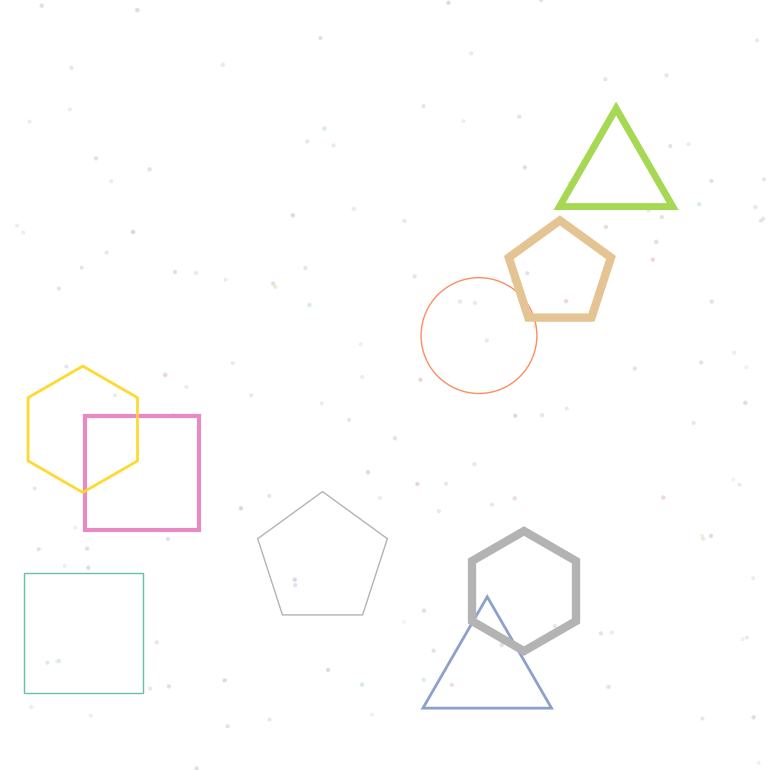[{"shape": "square", "thickness": 0.5, "radius": 0.39, "center": [0.109, 0.178]}, {"shape": "circle", "thickness": 0.5, "radius": 0.38, "center": [0.622, 0.564]}, {"shape": "triangle", "thickness": 1, "radius": 0.48, "center": [0.633, 0.129]}, {"shape": "square", "thickness": 1.5, "radius": 0.37, "center": [0.185, 0.386]}, {"shape": "triangle", "thickness": 2.5, "radius": 0.42, "center": [0.8, 0.774]}, {"shape": "hexagon", "thickness": 1, "radius": 0.41, "center": [0.108, 0.442]}, {"shape": "pentagon", "thickness": 3, "radius": 0.35, "center": [0.727, 0.644]}, {"shape": "hexagon", "thickness": 3, "radius": 0.39, "center": [0.681, 0.232]}, {"shape": "pentagon", "thickness": 0.5, "radius": 0.44, "center": [0.419, 0.273]}]